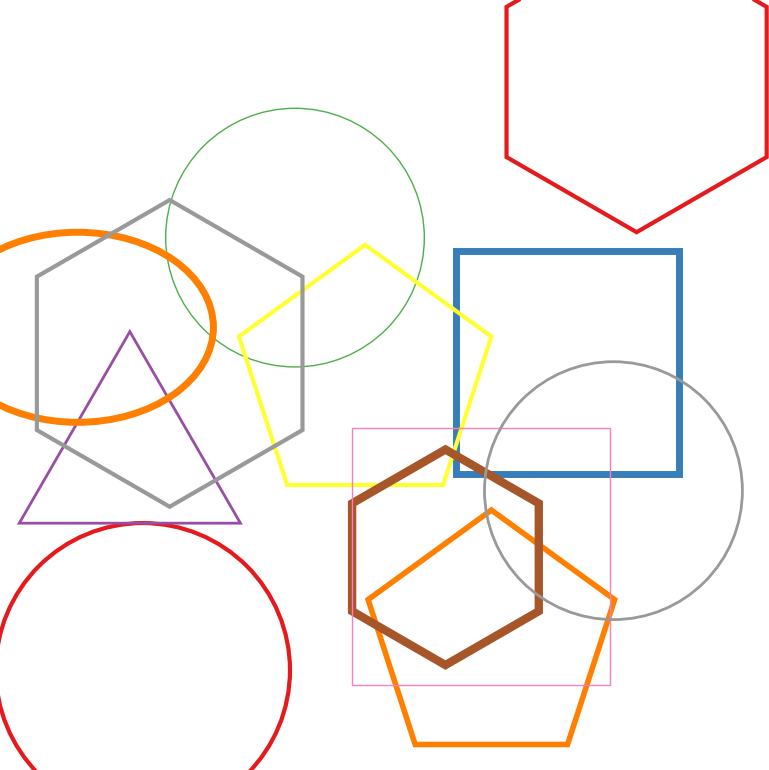[{"shape": "hexagon", "thickness": 1.5, "radius": 0.98, "center": [0.827, 0.894]}, {"shape": "circle", "thickness": 1.5, "radius": 0.96, "center": [0.186, 0.13]}, {"shape": "square", "thickness": 2.5, "radius": 0.72, "center": [0.737, 0.529]}, {"shape": "circle", "thickness": 0.5, "radius": 0.84, "center": [0.383, 0.691]}, {"shape": "triangle", "thickness": 1, "radius": 0.83, "center": [0.169, 0.403]}, {"shape": "oval", "thickness": 2.5, "radius": 0.88, "center": [0.101, 0.575]}, {"shape": "pentagon", "thickness": 2, "radius": 0.84, "center": [0.638, 0.169]}, {"shape": "pentagon", "thickness": 1.5, "radius": 0.86, "center": [0.474, 0.51]}, {"shape": "hexagon", "thickness": 3, "radius": 0.7, "center": [0.578, 0.276]}, {"shape": "square", "thickness": 0.5, "radius": 0.84, "center": [0.625, 0.278]}, {"shape": "circle", "thickness": 1, "radius": 0.84, "center": [0.797, 0.363]}, {"shape": "hexagon", "thickness": 1.5, "radius": 1.0, "center": [0.22, 0.541]}]